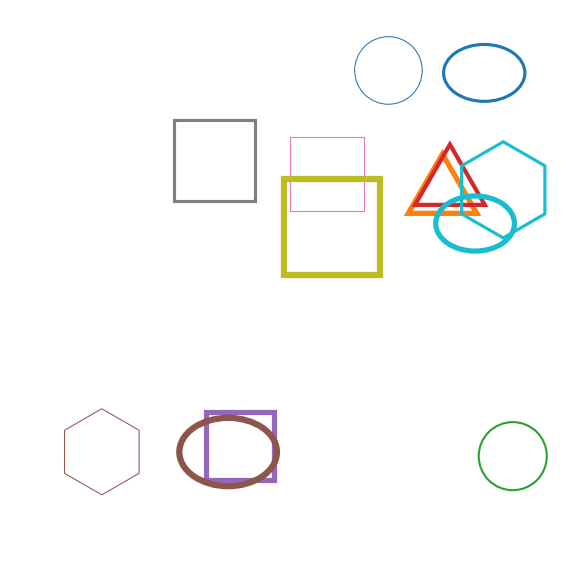[{"shape": "circle", "thickness": 0.5, "radius": 0.29, "center": [0.673, 0.877]}, {"shape": "oval", "thickness": 1.5, "radius": 0.35, "center": [0.838, 0.873]}, {"shape": "triangle", "thickness": 2.5, "radius": 0.34, "center": [0.766, 0.664]}, {"shape": "circle", "thickness": 1, "radius": 0.29, "center": [0.888, 0.209]}, {"shape": "triangle", "thickness": 2, "radius": 0.35, "center": [0.779, 0.679]}, {"shape": "square", "thickness": 2.5, "radius": 0.29, "center": [0.416, 0.227]}, {"shape": "hexagon", "thickness": 0.5, "radius": 0.37, "center": [0.176, 0.217]}, {"shape": "oval", "thickness": 3, "radius": 0.42, "center": [0.395, 0.216]}, {"shape": "square", "thickness": 0.5, "radius": 0.32, "center": [0.566, 0.698]}, {"shape": "square", "thickness": 1.5, "radius": 0.35, "center": [0.372, 0.722]}, {"shape": "square", "thickness": 3, "radius": 0.42, "center": [0.575, 0.606]}, {"shape": "oval", "thickness": 2.5, "radius": 0.34, "center": [0.823, 0.612]}, {"shape": "hexagon", "thickness": 1.5, "radius": 0.42, "center": [0.871, 0.67]}]